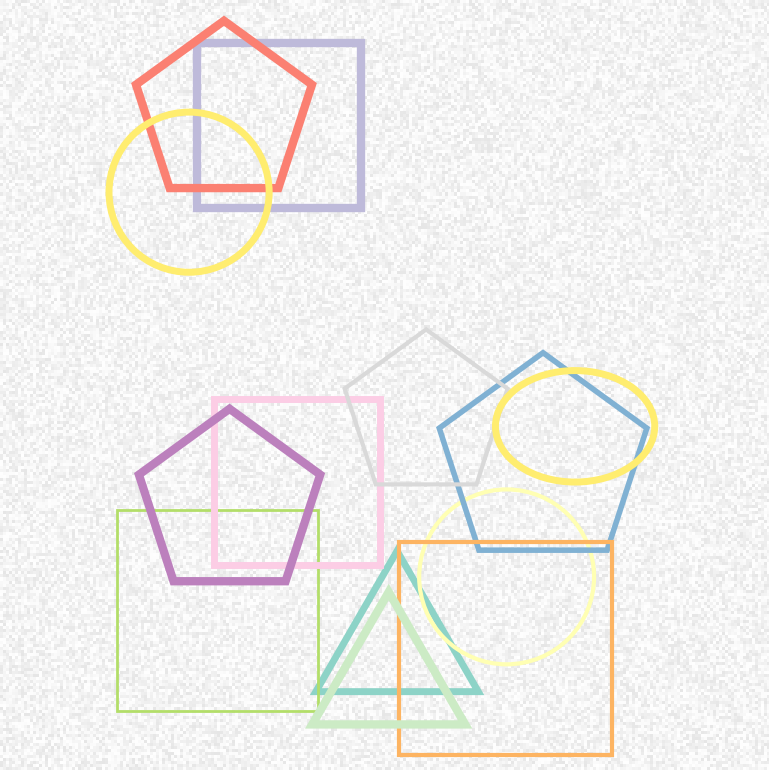[{"shape": "triangle", "thickness": 2.5, "radius": 0.61, "center": [0.516, 0.163]}, {"shape": "circle", "thickness": 1.5, "radius": 0.57, "center": [0.658, 0.251]}, {"shape": "square", "thickness": 3, "radius": 0.53, "center": [0.363, 0.837]}, {"shape": "pentagon", "thickness": 3, "radius": 0.6, "center": [0.291, 0.853]}, {"shape": "pentagon", "thickness": 2, "radius": 0.71, "center": [0.705, 0.4]}, {"shape": "square", "thickness": 1.5, "radius": 0.69, "center": [0.657, 0.158]}, {"shape": "square", "thickness": 1, "radius": 0.65, "center": [0.283, 0.207]}, {"shape": "square", "thickness": 2.5, "radius": 0.54, "center": [0.386, 0.374]}, {"shape": "pentagon", "thickness": 1.5, "radius": 0.56, "center": [0.553, 0.461]}, {"shape": "pentagon", "thickness": 3, "radius": 0.62, "center": [0.298, 0.345]}, {"shape": "triangle", "thickness": 3, "radius": 0.57, "center": [0.505, 0.117]}, {"shape": "oval", "thickness": 2.5, "radius": 0.52, "center": [0.747, 0.446]}, {"shape": "circle", "thickness": 2.5, "radius": 0.52, "center": [0.246, 0.75]}]